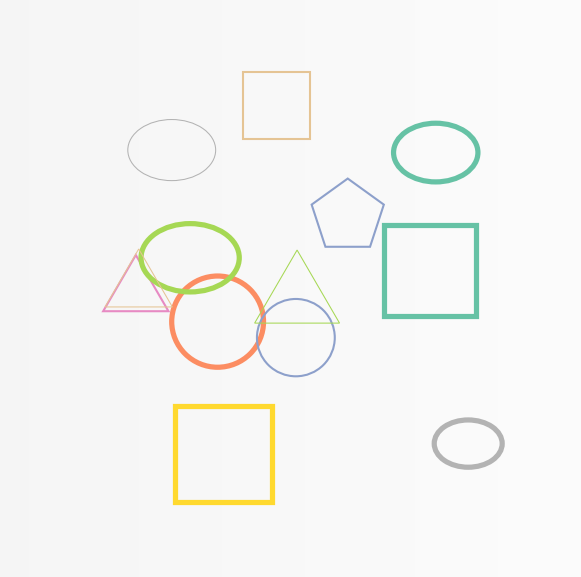[{"shape": "oval", "thickness": 2.5, "radius": 0.36, "center": [0.75, 0.735]}, {"shape": "square", "thickness": 2.5, "radius": 0.39, "center": [0.739, 0.531]}, {"shape": "circle", "thickness": 2.5, "radius": 0.39, "center": [0.374, 0.442]}, {"shape": "pentagon", "thickness": 1, "radius": 0.33, "center": [0.598, 0.625]}, {"shape": "circle", "thickness": 1, "radius": 0.33, "center": [0.509, 0.414]}, {"shape": "triangle", "thickness": 1, "radius": 0.32, "center": [0.234, 0.493]}, {"shape": "triangle", "thickness": 0.5, "radius": 0.42, "center": [0.511, 0.482]}, {"shape": "oval", "thickness": 2.5, "radius": 0.42, "center": [0.327, 0.553]}, {"shape": "square", "thickness": 2.5, "radius": 0.42, "center": [0.384, 0.213]}, {"shape": "square", "thickness": 1, "radius": 0.29, "center": [0.476, 0.816]}, {"shape": "triangle", "thickness": 0.5, "radius": 0.33, "center": [0.239, 0.501]}, {"shape": "oval", "thickness": 2.5, "radius": 0.29, "center": [0.806, 0.231]}, {"shape": "oval", "thickness": 0.5, "radius": 0.38, "center": [0.295, 0.739]}]